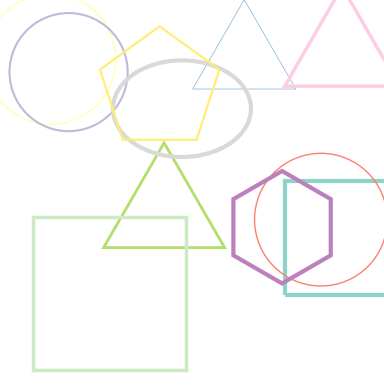[{"shape": "square", "thickness": 3, "radius": 0.74, "center": [0.887, 0.381]}, {"shape": "circle", "thickness": 1, "radius": 0.85, "center": [0.132, 0.846]}, {"shape": "circle", "thickness": 1.5, "radius": 0.77, "center": [0.178, 0.813]}, {"shape": "circle", "thickness": 1, "radius": 0.86, "center": [0.834, 0.429]}, {"shape": "triangle", "thickness": 0.5, "radius": 0.77, "center": [0.634, 0.846]}, {"shape": "triangle", "thickness": 2, "radius": 0.91, "center": [0.426, 0.448]}, {"shape": "triangle", "thickness": 2.5, "radius": 0.86, "center": [0.889, 0.862]}, {"shape": "oval", "thickness": 3, "radius": 0.9, "center": [0.473, 0.718]}, {"shape": "hexagon", "thickness": 3, "radius": 0.73, "center": [0.733, 0.41]}, {"shape": "square", "thickness": 2.5, "radius": 0.99, "center": [0.285, 0.238]}, {"shape": "pentagon", "thickness": 1.5, "radius": 0.81, "center": [0.415, 0.769]}]